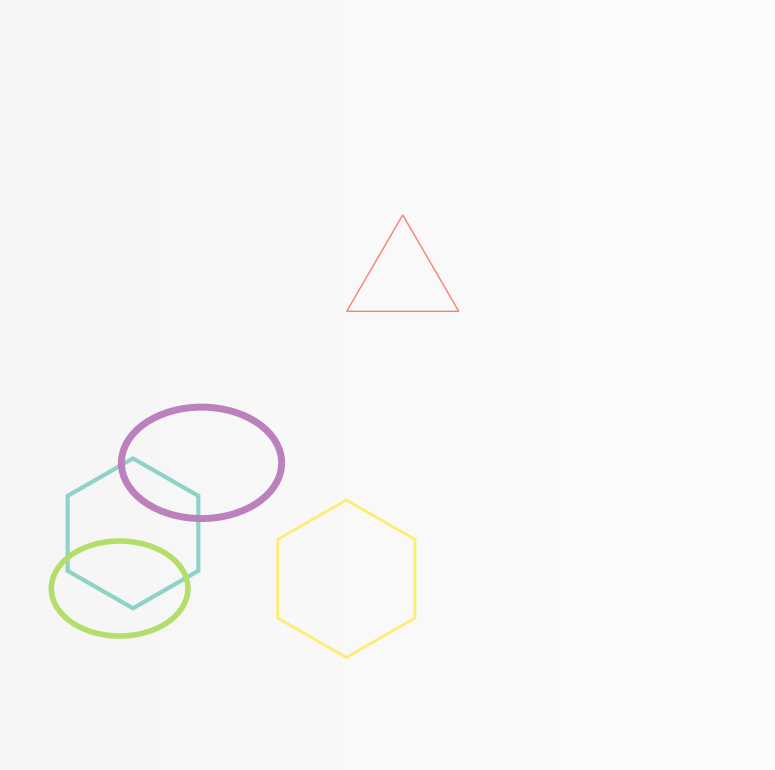[{"shape": "hexagon", "thickness": 1.5, "radius": 0.49, "center": [0.172, 0.307]}, {"shape": "triangle", "thickness": 0.5, "radius": 0.42, "center": [0.52, 0.637]}, {"shape": "oval", "thickness": 2, "radius": 0.44, "center": [0.154, 0.236]}, {"shape": "oval", "thickness": 2.5, "radius": 0.52, "center": [0.26, 0.399]}, {"shape": "hexagon", "thickness": 1, "radius": 0.51, "center": [0.447, 0.248]}]